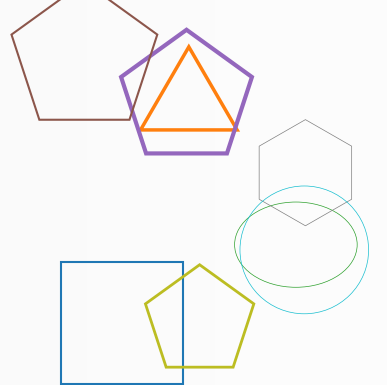[{"shape": "square", "thickness": 1.5, "radius": 0.79, "center": [0.315, 0.161]}, {"shape": "triangle", "thickness": 2.5, "radius": 0.72, "center": [0.487, 0.734]}, {"shape": "oval", "thickness": 0.5, "radius": 0.79, "center": [0.764, 0.365]}, {"shape": "pentagon", "thickness": 3, "radius": 0.89, "center": [0.481, 0.745]}, {"shape": "pentagon", "thickness": 1.5, "radius": 0.99, "center": [0.218, 0.849]}, {"shape": "hexagon", "thickness": 0.5, "radius": 0.69, "center": [0.788, 0.551]}, {"shape": "pentagon", "thickness": 2, "radius": 0.74, "center": [0.515, 0.165]}, {"shape": "circle", "thickness": 0.5, "radius": 0.83, "center": [0.785, 0.351]}]